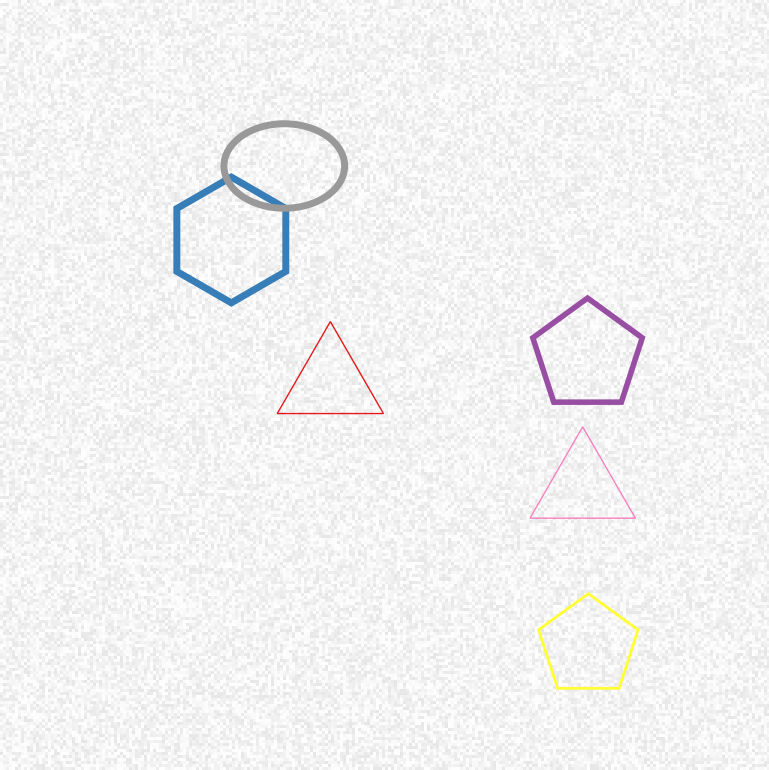[{"shape": "triangle", "thickness": 0.5, "radius": 0.4, "center": [0.429, 0.503]}, {"shape": "hexagon", "thickness": 2.5, "radius": 0.41, "center": [0.3, 0.688]}, {"shape": "pentagon", "thickness": 2, "radius": 0.37, "center": [0.763, 0.538]}, {"shape": "pentagon", "thickness": 1, "radius": 0.34, "center": [0.764, 0.161]}, {"shape": "triangle", "thickness": 0.5, "radius": 0.4, "center": [0.757, 0.367]}, {"shape": "oval", "thickness": 2.5, "radius": 0.39, "center": [0.369, 0.784]}]